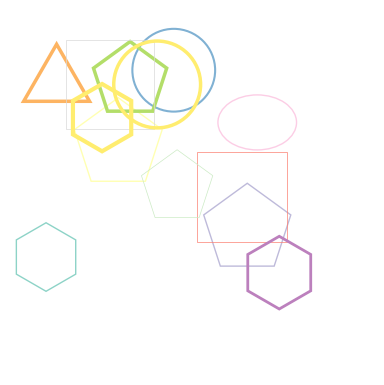[{"shape": "hexagon", "thickness": 1, "radius": 0.45, "center": [0.12, 0.332]}, {"shape": "pentagon", "thickness": 1, "radius": 0.6, "center": [0.307, 0.626]}, {"shape": "pentagon", "thickness": 1, "radius": 0.59, "center": [0.642, 0.405]}, {"shape": "square", "thickness": 0.5, "radius": 0.58, "center": [0.629, 0.489]}, {"shape": "circle", "thickness": 1.5, "radius": 0.54, "center": [0.451, 0.818]}, {"shape": "triangle", "thickness": 2.5, "radius": 0.49, "center": [0.147, 0.786]}, {"shape": "pentagon", "thickness": 2.5, "radius": 0.5, "center": [0.338, 0.792]}, {"shape": "oval", "thickness": 1, "radius": 0.51, "center": [0.668, 0.682]}, {"shape": "square", "thickness": 0.5, "radius": 0.58, "center": [0.286, 0.781]}, {"shape": "hexagon", "thickness": 2, "radius": 0.47, "center": [0.725, 0.292]}, {"shape": "pentagon", "thickness": 0.5, "radius": 0.49, "center": [0.46, 0.514]}, {"shape": "hexagon", "thickness": 3, "radius": 0.44, "center": [0.265, 0.694]}, {"shape": "circle", "thickness": 2.5, "radius": 0.56, "center": [0.408, 0.781]}]